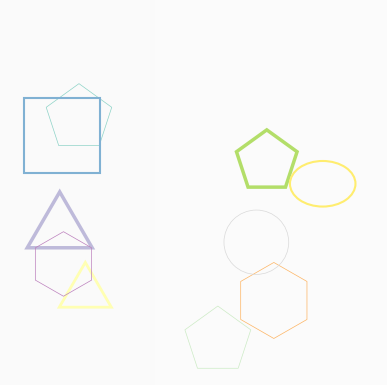[{"shape": "pentagon", "thickness": 0.5, "radius": 0.44, "center": [0.204, 0.694]}, {"shape": "triangle", "thickness": 2, "radius": 0.39, "center": [0.22, 0.241]}, {"shape": "triangle", "thickness": 2.5, "radius": 0.48, "center": [0.154, 0.405]}, {"shape": "square", "thickness": 1.5, "radius": 0.49, "center": [0.16, 0.648]}, {"shape": "hexagon", "thickness": 0.5, "radius": 0.49, "center": [0.707, 0.22]}, {"shape": "pentagon", "thickness": 2.5, "radius": 0.41, "center": [0.688, 0.58]}, {"shape": "circle", "thickness": 0.5, "radius": 0.42, "center": [0.662, 0.371]}, {"shape": "hexagon", "thickness": 0.5, "radius": 0.42, "center": [0.164, 0.314]}, {"shape": "pentagon", "thickness": 0.5, "radius": 0.45, "center": [0.562, 0.116]}, {"shape": "oval", "thickness": 1.5, "radius": 0.42, "center": [0.833, 0.523]}]